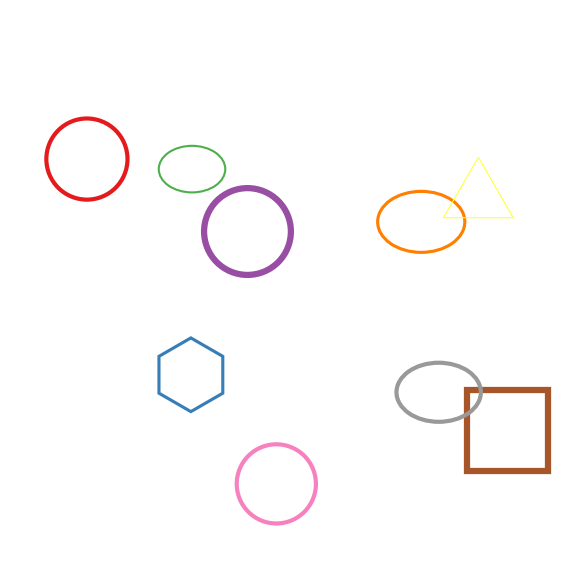[{"shape": "circle", "thickness": 2, "radius": 0.35, "center": [0.151, 0.724]}, {"shape": "hexagon", "thickness": 1.5, "radius": 0.32, "center": [0.331, 0.35]}, {"shape": "oval", "thickness": 1, "radius": 0.29, "center": [0.332, 0.706]}, {"shape": "circle", "thickness": 3, "radius": 0.38, "center": [0.429, 0.598]}, {"shape": "oval", "thickness": 1.5, "radius": 0.38, "center": [0.729, 0.615]}, {"shape": "triangle", "thickness": 0.5, "radius": 0.35, "center": [0.828, 0.657]}, {"shape": "square", "thickness": 3, "radius": 0.35, "center": [0.879, 0.254]}, {"shape": "circle", "thickness": 2, "radius": 0.34, "center": [0.479, 0.161]}, {"shape": "oval", "thickness": 2, "radius": 0.37, "center": [0.76, 0.32]}]